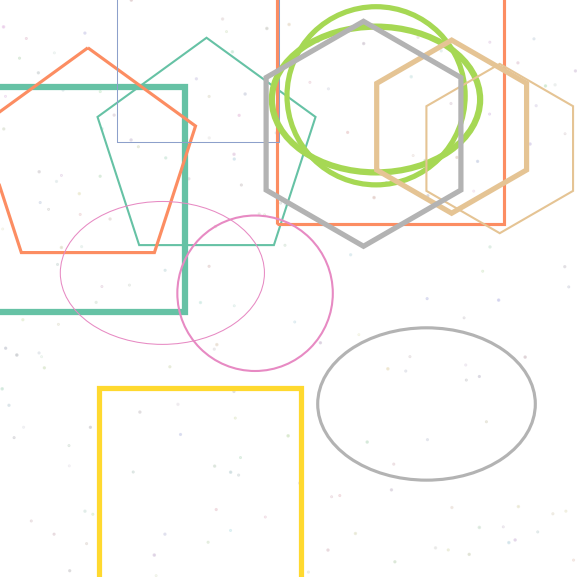[{"shape": "square", "thickness": 3, "radius": 0.97, "center": [0.126, 0.654]}, {"shape": "pentagon", "thickness": 1, "radius": 0.99, "center": [0.358, 0.735]}, {"shape": "square", "thickness": 1.5, "radius": 0.98, "center": [0.676, 0.808]}, {"shape": "pentagon", "thickness": 1.5, "radius": 0.98, "center": [0.152, 0.72]}, {"shape": "square", "thickness": 0.5, "radius": 0.7, "center": [0.343, 0.893]}, {"shape": "oval", "thickness": 0.5, "radius": 0.88, "center": [0.281, 0.527]}, {"shape": "circle", "thickness": 1, "radius": 0.67, "center": [0.442, 0.491]}, {"shape": "oval", "thickness": 3, "radius": 0.9, "center": [0.651, 0.827]}, {"shape": "circle", "thickness": 2.5, "radius": 0.77, "center": [0.651, 0.833]}, {"shape": "square", "thickness": 2.5, "radius": 0.87, "center": [0.347, 0.152]}, {"shape": "hexagon", "thickness": 2.5, "radius": 0.75, "center": [0.782, 0.78]}, {"shape": "hexagon", "thickness": 1, "radius": 0.73, "center": [0.865, 0.742]}, {"shape": "hexagon", "thickness": 2.5, "radius": 0.97, "center": [0.629, 0.767]}, {"shape": "oval", "thickness": 1.5, "radius": 0.94, "center": [0.739, 0.3]}]